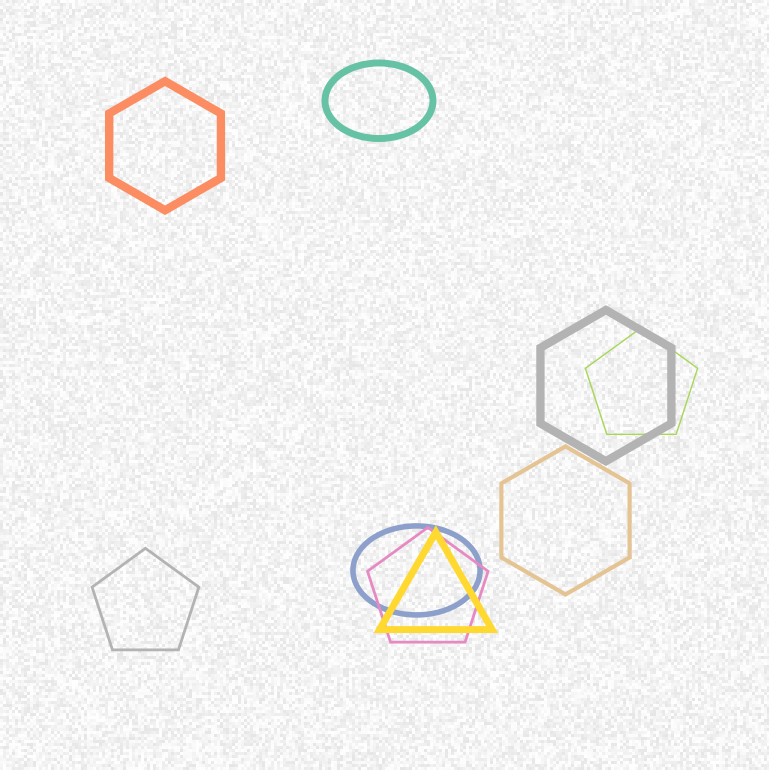[{"shape": "oval", "thickness": 2.5, "radius": 0.35, "center": [0.492, 0.869]}, {"shape": "hexagon", "thickness": 3, "radius": 0.42, "center": [0.214, 0.811]}, {"shape": "oval", "thickness": 2, "radius": 0.41, "center": [0.541, 0.259]}, {"shape": "pentagon", "thickness": 1, "radius": 0.41, "center": [0.556, 0.233]}, {"shape": "pentagon", "thickness": 0.5, "radius": 0.38, "center": [0.833, 0.498]}, {"shape": "triangle", "thickness": 2.5, "radius": 0.42, "center": [0.566, 0.225]}, {"shape": "hexagon", "thickness": 1.5, "radius": 0.48, "center": [0.734, 0.324]}, {"shape": "pentagon", "thickness": 1, "radius": 0.36, "center": [0.189, 0.215]}, {"shape": "hexagon", "thickness": 3, "radius": 0.49, "center": [0.787, 0.499]}]